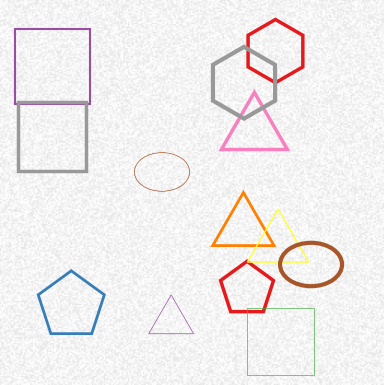[{"shape": "pentagon", "thickness": 2.5, "radius": 0.36, "center": [0.642, 0.249]}, {"shape": "hexagon", "thickness": 2.5, "radius": 0.41, "center": [0.715, 0.867]}, {"shape": "pentagon", "thickness": 2, "radius": 0.45, "center": [0.185, 0.206]}, {"shape": "square", "thickness": 0.5, "radius": 0.43, "center": [0.728, 0.113]}, {"shape": "triangle", "thickness": 0.5, "radius": 0.34, "center": [0.445, 0.167]}, {"shape": "square", "thickness": 1.5, "radius": 0.49, "center": [0.136, 0.827]}, {"shape": "triangle", "thickness": 2, "radius": 0.46, "center": [0.632, 0.408]}, {"shape": "triangle", "thickness": 1, "radius": 0.46, "center": [0.722, 0.365]}, {"shape": "oval", "thickness": 3, "radius": 0.4, "center": [0.808, 0.313]}, {"shape": "oval", "thickness": 0.5, "radius": 0.36, "center": [0.421, 0.553]}, {"shape": "triangle", "thickness": 2.5, "radius": 0.49, "center": [0.661, 0.661]}, {"shape": "square", "thickness": 2.5, "radius": 0.45, "center": [0.135, 0.645]}, {"shape": "hexagon", "thickness": 3, "radius": 0.47, "center": [0.634, 0.785]}]